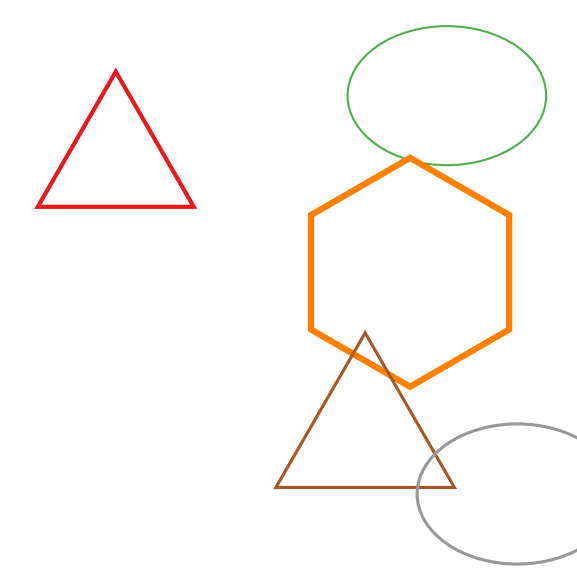[{"shape": "triangle", "thickness": 2, "radius": 0.78, "center": [0.2, 0.719]}, {"shape": "oval", "thickness": 1, "radius": 0.86, "center": [0.774, 0.833]}, {"shape": "hexagon", "thickness": 3, "radius": 0.99, "center": [0.71, 0.528]}, {"shape": "triangle", "thickness": 1.5, "radius": 0.89, "center": [0.632, 0.244]}, {"shape": "oval", "thickness": 1.5, "radius": 0.87, "center": [0.896, 0.144]}]